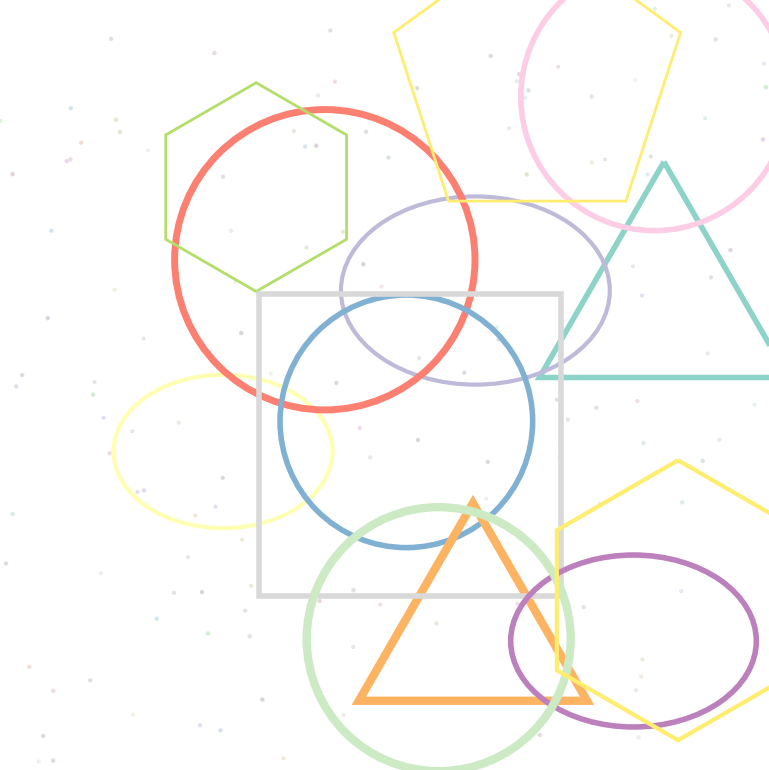[{"shape": "triangle", "thickness": 2, "radius": 0.93, "center": [0.862, 0.603]}, {"shape": "oval", "thickness": 1.5, "radius": 0.71, "center": [0.29, 0.414]}, {"shape": "oval", "thickness": 1.5, "radius": 0.87, "center": [0.617, 0.623]}, {"shape": "circle", "thickness": 2.5, "radius": 0.98, "center": [0.422, 0.663]}, {"shape": "circle", "thickness": 2, "radius": 0.82, "center": [0.528, 0.453]}, {"shape": "triangle", "thickness": 3, "radius": 0.86, "center": [0.614, 0.175]}, {"shape": "hexagon", "thickness": 1, "radius": 0.68, "center": [0.333, 0.757]}, {"shape": "circle", "thickness": 2, "radius": 0.87, "center": [0.85, 0.874]}, {"shape": "square", "thickness": 2, "radius": 0.98, "center": [0.532, 0.423]}, {"shape": "oval", "thickness": 2, "radius": 0.8, "center": [0.823, 0.168]}, {"shape": "circle", "thickness": 3, "radius": 0.86, "center": [0.57, 0.17]}, {"shape": "hexagon", "thickness": 1.5, "radius": 0.91, "center": [0.881, 0.22]}, {"shape": "pentagon", "thickness": 1, "radius": 0.98, "center": [0.698, 0.897]}]